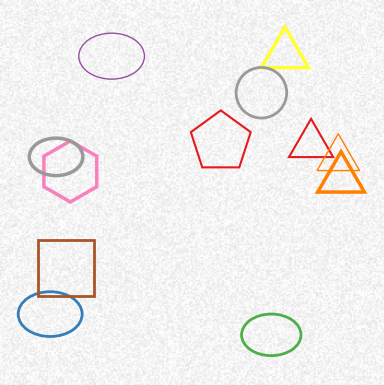[{"shape": "triangle", "thickness": 1.5, "radius": 0.33, "center": [0.808, 0.625]}, {"shape": "pentagon", "thickness": 1.5, "radius": 0.41, "center": [0.573, 0.631]}, {"shape": "oval", "thickness": 2, "radius": 0.42, "center": [0.13, 0.184]}, {"shape": "oval", "thickness": 2, "radius": 0.39, "center": [0.705, 0.13]}, {"shape": "oval", "thickness": 1, "radius": 0.43, "center": [0.29, 0.854]}, {"shape": "triangle", "thickness": 2.5, "radius": 0.35, "center": [0.886, 0.536]}, {"shape": "triangle", "thickness": 1, "radius": 0.32, "center": [0.879, 0.589]}, {"shape": "triangle", "thickness": 2.5, "radius": 0.35, "center": [0.74, 0.859]}, {"shape": "square", "thickness": 2, "radius": 0.36, "center": [0.171, 0.304]}, {"shape": "hexagon", "thickness": 2.5, "radius": 0.4, "center": [0.183, 0.555]}, {"shape": "oval", "thickness": 2.5, "radius": 0.35, "center": [0.146, 0.593]}, {"shape": "circle", "thickness": 2, "radius": 0.33, "center": [0.679, 0.759]}]